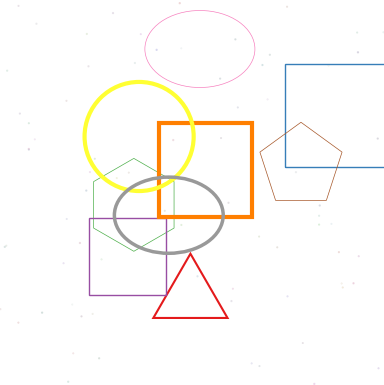[{"shape": "triangle", "thickness": 1.5, "radius": 0.56, "center": [0.495, 0.23]}, {"shape": "square", "thickness": 1, "radius": 0.67, "center": [0.876, 0.7]}, {"shape": "hexagon", "thickness": 0.5, "radius": 0.6, "center": [0.348, 0.468]}, {"shape": "square", "thickness": 1, "radius": 0.5, "center": [0.332, 0.333]}, {"shape": "square", "thickness": 3, "radius": 0.6, "center": [0.535, 0.558]}, {"shape": "circle", "thickness": 3, "radius": 0.71, "center": [0.361, 0.645]}, {"shape": "pentagon", "thickness": 0.5, "radius": 0.56, "center": [0.782, 0.57]}, {"shape": "oval", "thickness": 0.5, "radius": 0.71, "center": [0.519, 0.873]}, {"shape": "oval", "thickness": 2.5, "radius": 0.71, "center": [0.438, 0.441]}]